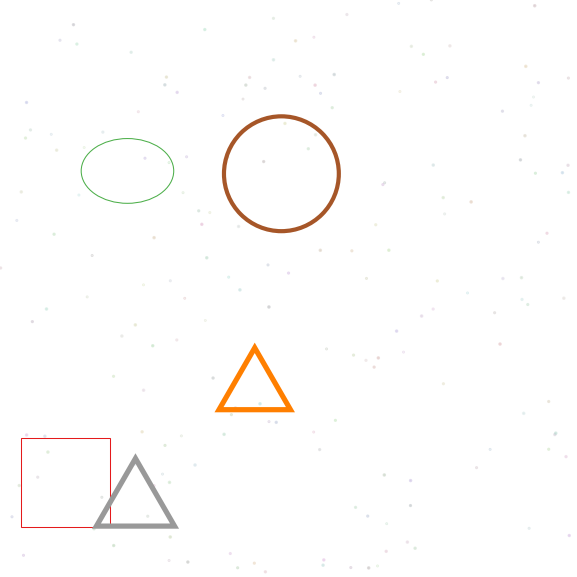[{"shape": "square", "thickness": 0.5, "radius": 0.38, "center": [0.114, 0.163]}, {"shape": "oval", "thickness": 0.5, "radius": 0.4, "center": [0.221, 0.703]}, {"shape": "triangle", "thickness": 2.5, "radius": 0.36, "center": [0.441, 0.325]}, {"shape": "circle", "thickness": 2, "radius": 0.5, "center": [0.487, 0.698]}, {"shape": "triangle", "thickness": 2.5, "radius": 0.39, "center": [0.235, 0.127]}]